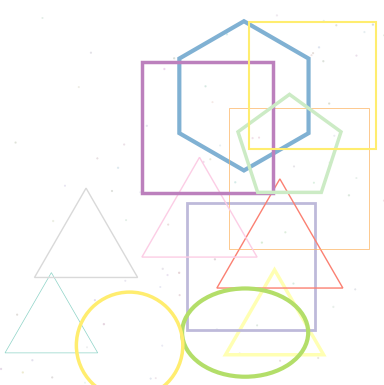[{"shape": "triangle", "thickness": 0.5, "radius": 0.7, "center": [0.133, 0.153]}, {"shape": "triangle", "thickness": 2.5, "radius": 0.74, "center": [0.713, 0.152]}, {"shape": "square", "thickness": 2, "radius": 0.83, "center": [0.652, 0.308]}, {"shape": "triangle", "thickness": 1, "radius": 0.94, "center": [0.727, 0.346]}, {"shape": "hexagon", "thickness": 3, "radius": 0.97, "center": [0.634, 0.751]}, {"shape": "square", "thickness": 0.5, "radius": 0.91, "center": [0.777, 0.536]}, {"shape": "oval", "thickness": 3, "radius": 0.82, "center": [0.637, 0.136]}, {"shape": "triangle", "thickness": 1, "radius": 0.86, "center": [0.518, 0.419]}, {"shape": "triangle", "thickness": 1, "radius": 0.77, "center": [0.224, 0.357]}, {"shape": "square", "thickness": 2.5, "radius": 0.85, "center": [0.54, 0.668]}, {"shape": "pentagon", "thickness": 2.5, "radius": 0.7, "center": [0.752, 0.614]}, {"shape": "circle", "thickness": 2.5, "radius": 0.69, "center": [0.337, 0.103]}, {"shape": "square", "thickness": 1.5, "radius": 0.83, "center": [0.812, 0.778]}]